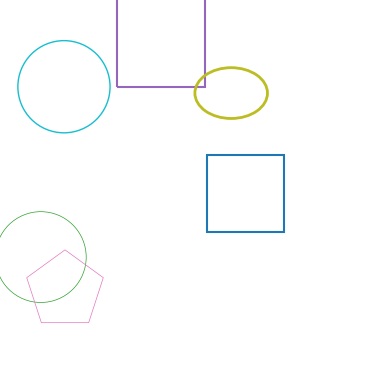[{"shape": "square", "thickness": 1.5, "radius": 0.5, "center": [0.637, 0.497]}, {"shape": "circle", "thickness": 0.5, "radius": 0.59, "center": [0.106, 0.332]}, {"shape": "square", "thickness": 1.5, "radius": 0.57, "center": [0.418, 0.889]}, {"shape": "pentagon", "thickness": 0.5, "radius": 0.52, "center": [0.169, 0.246]}, {"shape": "oval", "thickness": 2, "radius": 0.47, "center": [0.6, 0.758]}, {"shape": "circle", "thickness": 1, "radius": 0.6, "center": [0.166, 0.775]}]